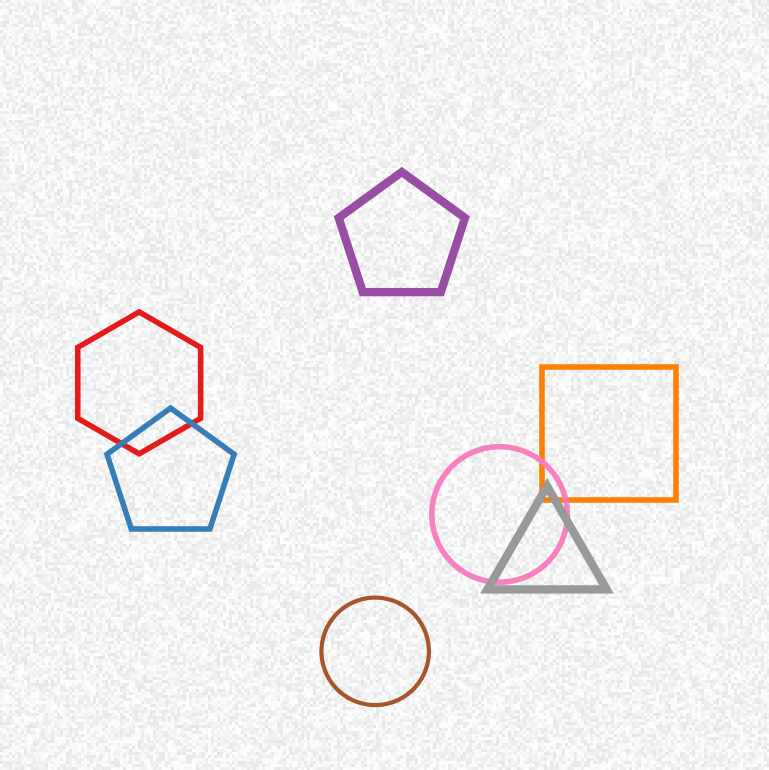[{"shape": "hexagon", "thickness": 2, "radius": 0.46, "center": [0.181, 0.503]}, {"shape": "pentagon", "thickness": 2, "radius": 0.43, "center": [0.222, 0.383]}, {"shape": "pentagon", "thickness": 3, "radius": 0.43, "center": [0.522, 0.69]}, {"shape": "square", "thickness": 2, "radius": 0.43, "center": [0.791, 0.437]}, {"shape": "circle", "thickness": 1.5, "radius": 0.35, "center": [0.487, 0.154]}, {"shape": "circle", "thickness": 2, "radius": 0.44, "center": [0.649, 0.332]}, {"shape": "triangle", "thickness": 3, "radius": 0.45, "center": [0.71, 0.279]}]